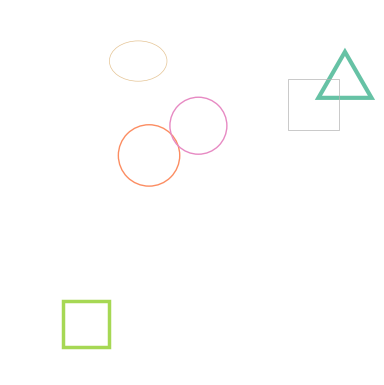[{"shape": "triangle", "thickness": 3, "radius": 0.4, "center": [0.896, 0.786]}, {"shape": "circle", "thickness": 1, "radius": 0.4, "center": [0.387, 0.596]}, {"shape": "circle", "thickness": 1, "radius": 0.37, "center": [0.515, 0.673]}, {"shape": "square", "thickness": 2.5, "radius": 0.3, "center": [0.223, 0.159]}, {"shape": "oval", "thickness": 0.5, "radius": 0.37, "center": [0.359, 0.841]}, {"shape": "square", "thickness": 0.5, "radius": 0.33, "center": [0.814, 0.728]}]